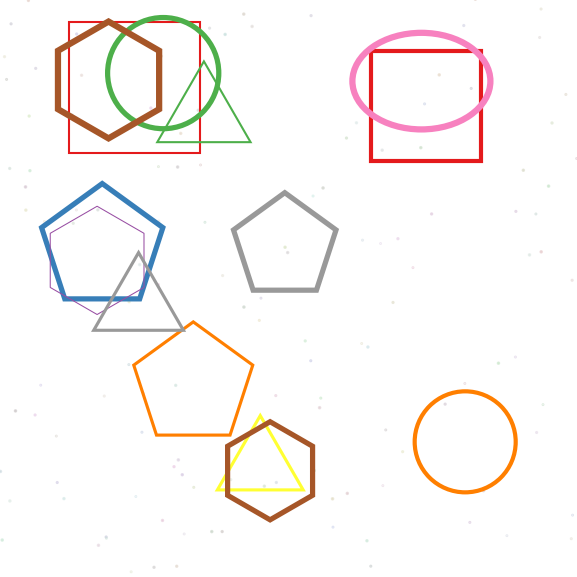[{"shape": "square", "thickness": 2, "radius": 0.48, "center": [0.737, 0.815]}, {"shape": "square", "thickness": 1, "radius": 0.57, "center": [0.233, 0.848]}, {"shape": "pentagon", "thickness": 2.5, "radius": 0.55, "center": [0.177, 0.571]}, {"shape": "circle", "thickness": 2.5, "radius": 0.48, "center": [0.283, 0.873]}, {"shape": "triangle", "thickness": 1, "radius": 0.47, "center": [0.353, 0.8]}, {"shape": "hexagon", "thickness": 0.5, "radius": 0.47, "center": [0.168, 0.548]}, {"shape": "pentagon", "thickness": 1.5, "radius": 0.54, "center": [0.335, 0.333]}, {"shape": "circle", "thickness": 2, "radius": 0.44, "center": [0.806, 0.234]}, {"shape": "triangle", "thickness": 1.5, "radius": 0.43, "center": [0.451, 0.194]}, {"shape": "hexagon", "thickness": 3, "radius": 0.51, "center": [0.188, 0.861]}, {"shape": "hexagon", "thickness": 2.5, "radius": 0.42, "center": [0.468, 0.184]}, {"shape": "oval", "thickness": 3, "radius": 0.6, "center": [0.73, 0.859]}, {"shape": "pentagon", "thickness": 2.5, "radius": 0.47, "center": [0.493, 0.572]}, {"shape": "triangle", "thickness": 1.5, "radius": 0.45, "center": [0.24, 0.472]}]